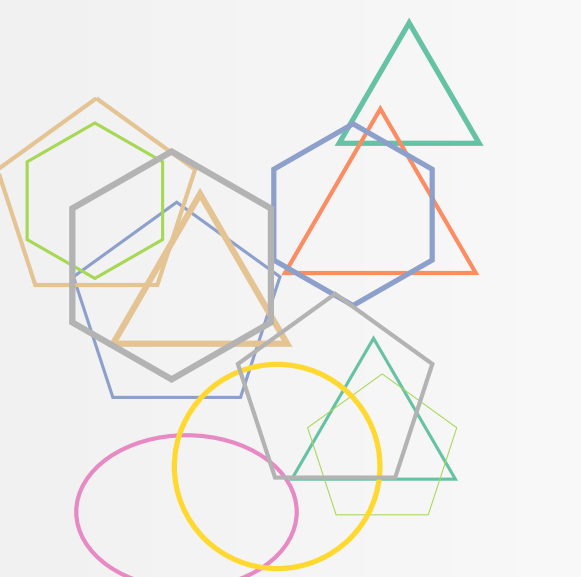[{"shape": "triangle", "thickness": 2.5, "radius": 0.7, "center": [0.704, 0.821]}, {"shape": "triangle", "thickness": 1.5, "radius": 0.81, "center": [0.643, 0.251]}, {"shape": "triangle", "thickness": 2, "radius": 0.95, "center": [0.654, 0.621]}, {"shape": "hexagon", "thickness": 2.5, "radius": 0.79, "center": [0.607, 0.627]}, {"shape": "pentagon", "thickness": 1.5, "radius": 0.93, "center": [0.304, 0.462]}, {"shape": "oval", "thickness": 2, "radius": 0.95, "center": [0.321, 0.113]}, {"shape": "hexagon", "thickness": 1.5, "radius": 0.67, "center": [0.163, 0.652]}, {"shape": "pentagon", "thickness": 0.5, "radius": 0.67, "center": [0.658, 0.217]}, {"shape": "circle", "thickness": 2.5, "radius": 0.88, "center": [0.477, 0.191]}, {"shape": "triangle", "thickness": 3, "radius": 0.86, "center": [0.344, 0.49]}, {"shape": "pentagon", "thickness": 2, "radius": 0.89, "center": [0.166, 0.65]}, {"shape": "pentagon", "thickness": 2, "radius": 0.88, "center": [0.577, 0.314]}, {"shape": "hexagon", "thickness": 3, "radius": 0.99, "center": [0.295, 0.54]}]